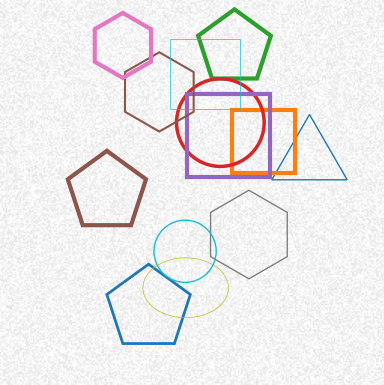[{"shape": "pentagon", "thickness": 2, "radius": 0.57, "center": [0.386, 0.2]}, {"shape": "triangle", "thickness": 1, "radius": 0.57, "center": [0.804, 0.59]}, {"shape": "square", "thickness": 3, "radius": 0.41, "center": [0.685, 0.633]}, {"shape": "pentagon", "thickness": 3, "radius": 0.5, "center": [0.609, 0.876]}, {"shape": "circle", "thickness": 2.5, "radius": 0.57, "center": [0.572, 0.682]}, {"shape": "square", "thickness": 3, "radius": 0.54, "center": [0.593, 0.648]}, {"shape": "hexagon", "thickness": 1.5, "radius": 0.51, "center": [0.414, 0.761]}, {"shape": "pentagon", "thickness": 3, "radius": 0.53, "center": [0.278, 0.501]}, {"shape": "hexagon", "thickness": 3, "radius": 0.42, "center": [0.319, 0.882]}, {"shape": "hexagon", "thickness": 1, "radius": 0.57, "center": [0.647, 0.391]}, {"shape": "oval", "thickness": 0.5, "radius": 0.56, "center": [0.482, 0.253]}, {"shape": "square", "thickness": 0.5, "radius": 0.46, "center": [0.532, 0.808]}, {"shape": "circle", "thickness": 1, "radius": 0.4, "center": [0.481, 0.347]}]